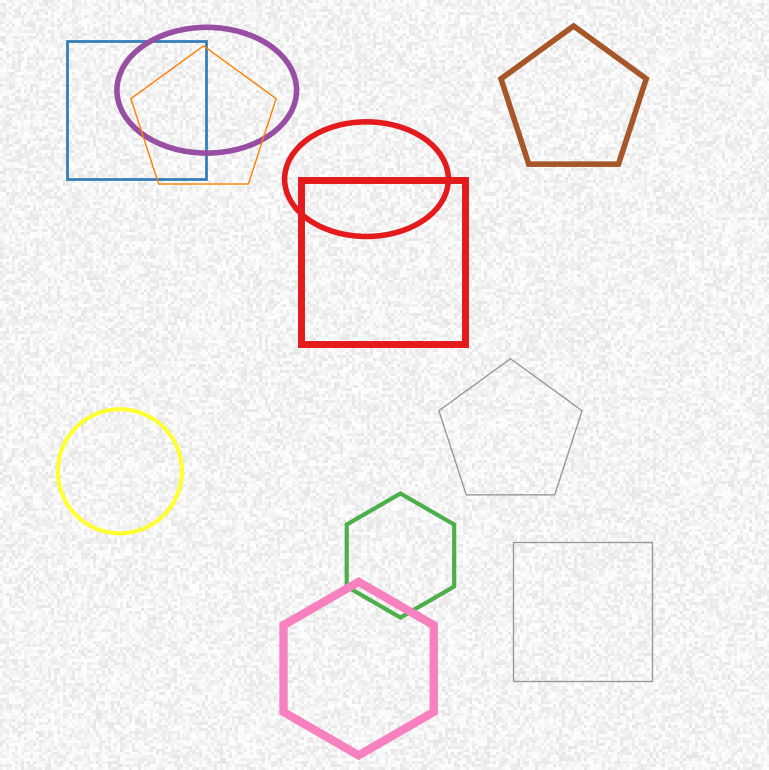[{"shape": "square", "thickness": 2.5, "radius": 0.53, "center": [0.498, 0.66]}, {"shape": "oval", "thickness": 2, "radius": 0.53, "center": [0.476, 0.767]}, {"shape": "square", "thickness": 1, "radius": 0.45, "center": [0.178, 0.857]}, {"shape": "hexagon", "thickness": 1.5, "radius": 0.4, "center": [0.52, 0.279]}, {"shape": "oval", "thickness": 2, "radius": 0.58, "center": [0.269, 0.883]}, {"shape": "pentagon", "thickness": 0.5, "radius": 0.5, "center": [0.264, 0.841]}, {"shape": "circle", "thickness": 1.5, "radius": 0.4, "center": [0.156, 0.388]}, {"shape": "pentagon", "thickness": 2, "radius": 0.5, "center": [0.745, 0.867]}, {"shape": "hexagon", "thickness": 3, "radius": 0.56, "center": [0.466, 0.132]}, {"shape": "pentagon", "thickness": 0.5, "radius": 0.49, "center": [0.663, 0.436]}, {"shape": "square", "thickness": 0.5, "radius": 0.45, "center": [0.756, 0.206]}]